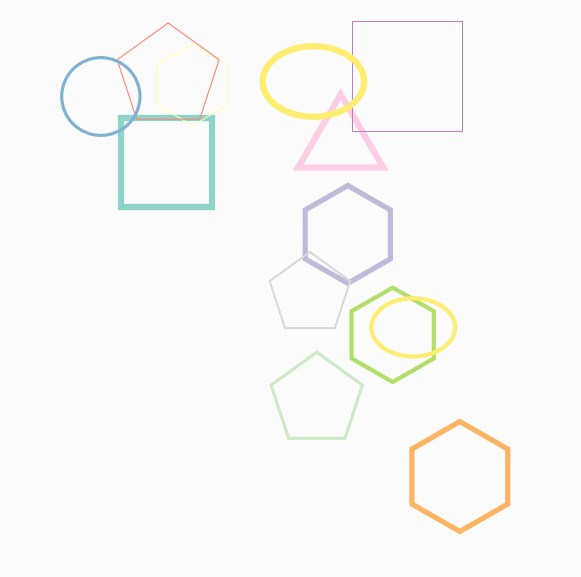[{"shape": "square", "thickness": 3, "radius": 0.39, "center": [0.286, 0.717]}, {"shape": "hexagon", "thickness": 0.5, "radius": 0.35, "center": [0.331, 0.852]}, {"shape": "hexagon", "thickness": 2.5, "radius": 0.42, "center": [0.598, 0.593]}, {"shape": "pentagon", "thickness": 0.5, "radius": 0.46, "center": [0.289, 0.867]}, {"shape": "circle", "thickness": 1.5, "radius": 0.34, "center": [0.173, 0.832]}, {"shape": "hexagon", "thickness": 2.5, "radius": 0.48, "center": [0.791, 0.174]}, {"shape": "hexagon", "thickness": 2, "radius": 0.41, "center": [0.676, 0.419]}, {"shape": "triangle", "thickness": 3, "radius": 0.42, "center": [0.586, 0.751]}, {"shape": "pentagon", "thickness": 1, "radius": 0.36, "center": [0.533, 0.49]}, {"shape": "square", "thickness": 0.5, "radius": 0.48, "center": [0.701, 0.867]}, {"shape": "pentagon", "thickness": 1.5, "radius": 0.41, "center": [0.545, 0.307]}, {"shape": "oval", "thickness": 3, "radius": 0.44, "center": [0.539, 0.858]}, {"shape": "oval", "thickness": 2, "radius": 0.36, "center": [0.711, 0.432]}]